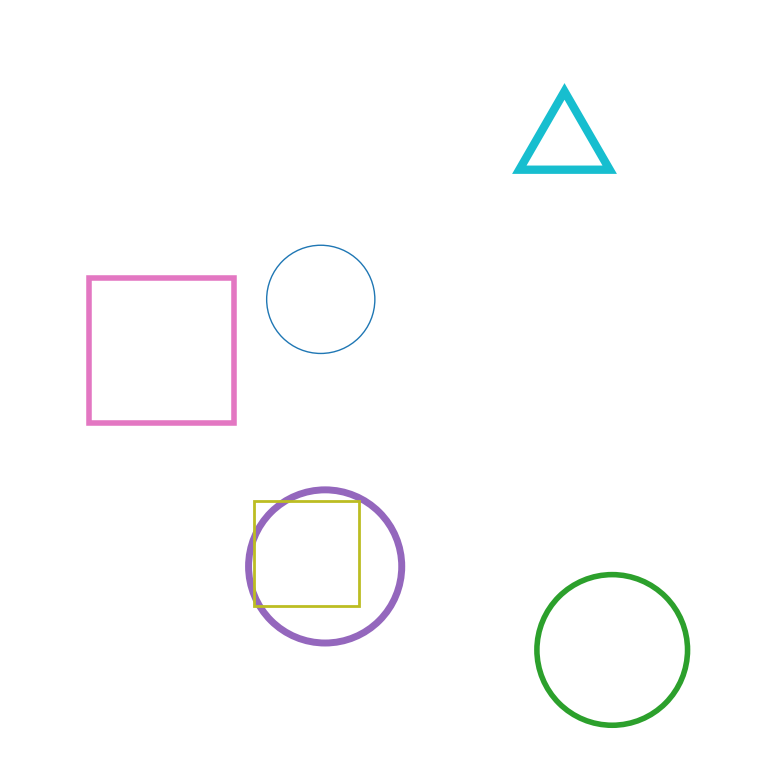[{"shape": "circle", "thickness": 0.5, "radius": 0.35, "center": [0.417, 0.611]}, {"shape": "circle", "thickness": 2, "radius": 0.49, "center": [0.795, 0.156]}, {"shape": "circle", "thickness": 2.5, "radius": 0.5, "center": [0.422, 0.264]}, {"shape": "square", "thickness": 2, "radius": 0.47, "center": [0.21, 0.545]}, {"shape": "square", "thickness": 1, "radius": 0.34, "center": [0.398, 0.281]}, {"shape": "triangle", "thickness": 3, "radius": 0.34, "center": [0.733, 0.813]}]